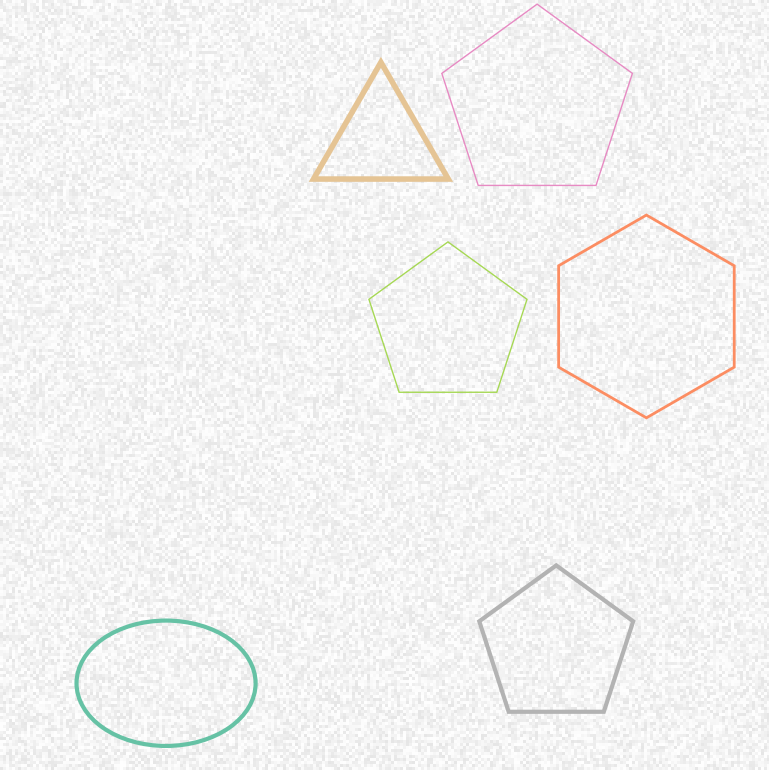[{"shape": "oval", "thickness": 1.5, "radius": 0.58, "center": [0.216, 0.113]}, {"shape": "hexagon", "thickness": 1, "radius": 0.66, "center": [0.84, 0.589]}, {"shape": "pentagon", "thickness": 0.5, "radius": 0.65, "center": [0.698, 0.864]}, {"shape": "pentagon", "thickness": 0.5, "radius": 0.54, "center": [0.582, 0.578]}, {"shape": "triangle", "thickness": 2, "radius": 0.51, "center": [0.495, 0.818]}, {"shape": "pentagon", "thickness": 1.5, "radius": 0.53, "center": [0.722, 0.161]}]